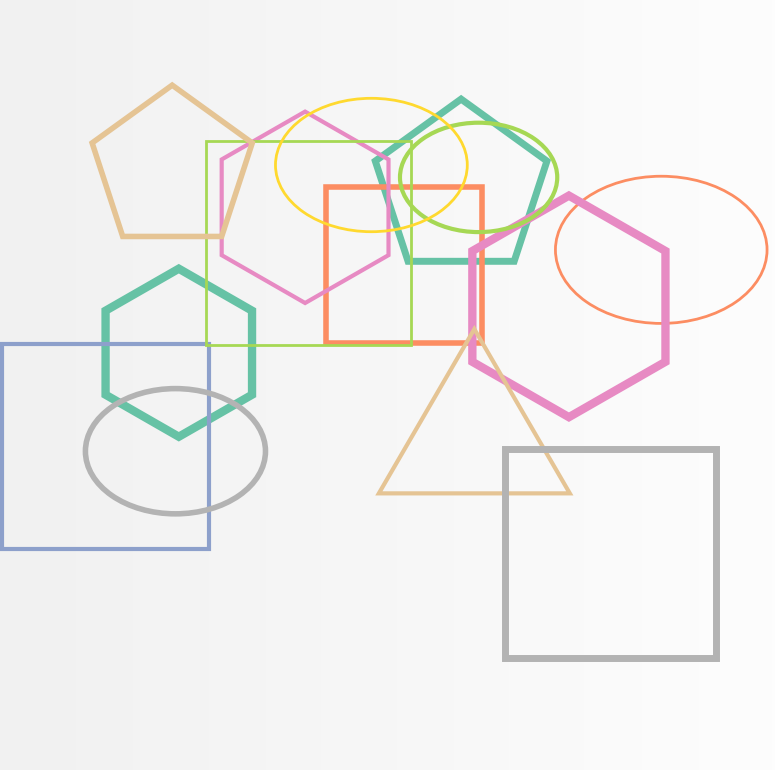[{"shape": "hexagon", "thickness": 3, "radius": 0.55, "center": [0.231, 0.542]}, {"shape": "pentagon", "thickness": 2.5, "radius": 0.58, "center": [0.595, 0.755]}, {"shape": "square", "thickness": 2, "radius": 0.5, "center": [0.521, 0.656]}, {"shape": "oval", "thickness": 1, "radius": 0.68, "center": [0.853, 0.676]}, {"shape": "square", "thickness": 1.5, "radius": 0.67, "center": [0.136, 0.42]}, {"shape": "hexagon", "thickness": 3, "radius": 0.72, "center": [0.734, 0.602]}, {"shape": "hexagon", "thickness": 1.5, "radius": 0.62, "center": [0.394, 0.731]}, {"shape": "oval", "thickness": 1.5, "radius": 0.51, "center": [0.618, 0.77]}, {"shape": "square", "thickness": 1, "radius": 0.66, "center": [0.398, 0.684]}, {"shape": "oval", "thickness": 1, "radius": 0.62, "center": [0.479, 0.786]}, {"shape": "triangle", "thickness": 1.5, "radius": 0.71, "center": [0.612, 0.43]}, {"shape": "pentagon", "thickness": 2, "radius": 0.54, "center": [0.222, 0.781]}, {"shape": "oval", "thickness": 2, "radius": 0.58, "center": [0.226, 0.414]}, {"shape": "square", "thickness": 2.5, "radius": 0.68, "center": [0.788, 0.281]}]